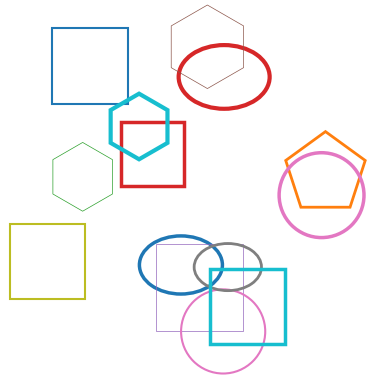[{"shape": "square", "thickness": 1.5, "radius": 0.49, "center": [0.233, 0.829]}, {"shape": "oval", "thickness": 2.5, "radius": 0.54, "center": [0.47, 0.312]}, {"shape": "pentagon", "thickness": 2, "radius": 0.54, "center": [0.845, 0.55]}, {"shape": "hexagon", "thickness": 0.5, "radius": 0.45, "center": [0.215, 0.541]}, {"shape": "oval", "thickness": 3, "radius": 0.59, "center": [0.582, 0.8]}, {"shape": "square", "thickness": 2.5, "radius": 0.41, "center": [0.396, 0.6]}, {"shape": "square", "thickness": 0.5, "radius": 0.56, "center": [0.518, 0.253]}, {"shape": "hexagon", "thickness": 0.5, "radius": 0.54, "center": [0.539, 0.878]}, {"shape": "circle", "thickness": 1.5, "radius": 0.55, "center": [0.58, 0.139]}, {"shape": "circle", "thickness": 2.5, "radius": 0.55, "center": [0.835, 0.493]}, {"shape": "oval", "thickness": 2, "radius": 0.44, "center": [0.592, 0.306]}, {"shape": "square", "thickness": 1.5, "radius": 0.49, "center": [0.123, 0.321]}, {"shape": "hexagon", "thickness": 3, "radius": 0.43, "center": [0.361, 0.671]}, {"shape": "square", "thickness": 2.5, "radius": 0.49, "center": [0.644, 0.203]}]